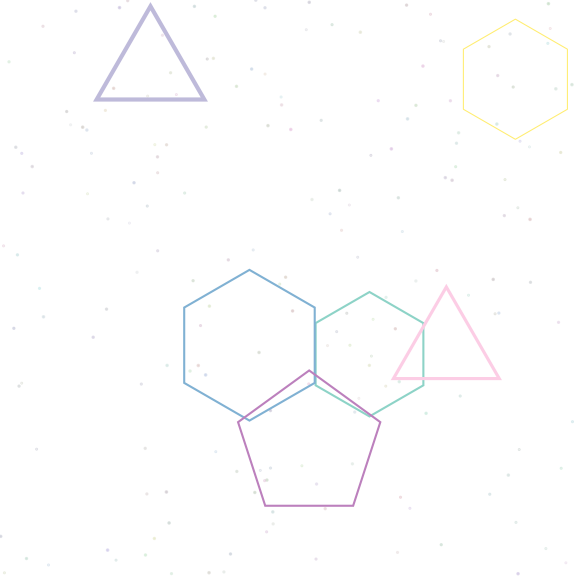[{"shape": "hexagon", "thickness": 1, "radius": 0.54, "center": [0.64, 0.386]}, {"shape": "triangle", "thickness": 2, "radius": 0.54, "center": [0.261, 0.881]}, {"shape": "hexagon", "thickness": 1, "radius": 0.65, "center": [0.432, 0.401]}, {"shape": "triangle", "thickness": 1.5, "radius": 0.53, "center": [0.773, 0.396]}, {"shape": "pentagon", "thickness": 1, "radius": 0.65, "center": [0.535, 0.228]}, {"shape": "hexagon", "thickness": 0.5, "radius": 0.52, "center": [0.892, 0.862]}]